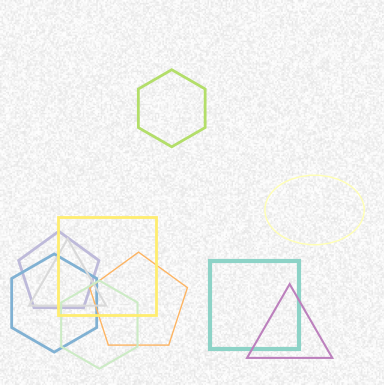[{"shape": "square", "thickness": 3, "radius": 0.57, "center": [0.661, 0.207]}, {"shape": "oval", "thickness": 1, "radius": 0.64, "center": [0.817, 0.455]}, {"shape": "pentagon", "thickness": 2, "radius": 0.55, "center": [0.153, 0.29]}, {"shape": "hexagon", "thickness": 2, "radius": 0.64, "center": [0.141, 0.213]}, {"shape": "pentagon", "thickness": 1, "radius": 0.67, "center": [0.36, 0.212]}, {"shape": "hexagon", "thickness": 2, "radius": 0.5, "center": [0.446, 0.719]}, {"shape": "triangle", "thickness": 1.5, "radius": 0.58, "center": [0.176, 0.264]}, {"shape": "triangle", "thickness": 1.5, "radius": 0.64, "center": [0.752, 0.134]}, {"shape": "hexagon", "thickness": 1.5, "radius": 0.57, "center": [0.258, 0.157]}, {"shape": "square", "thickness": 2, "radius": 0.64, "center": [0.277, 0.308]}]